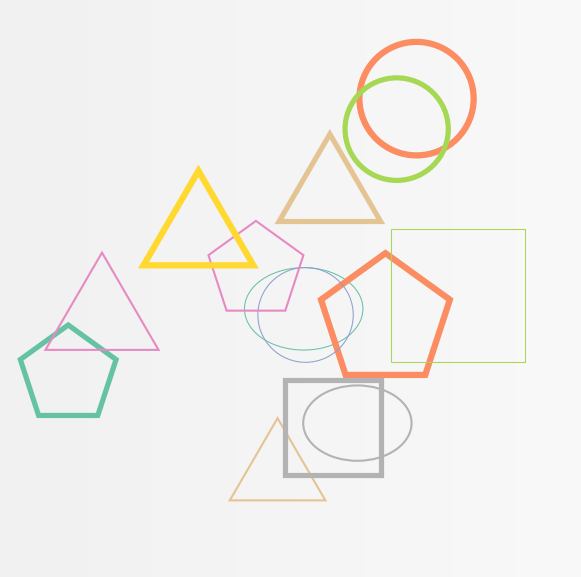[{"shape": "pentagon", "thickness": 2.5, "radius": 0.43, "center": [0.117, 0.35]}, {"shape": "oval", "thickness": 0.5, "radius": 0.51, "center": [0.522, 0.464]}, {"shape": "circle", "thickness": 3, "radius": 0.49, "center": [0.717, 0.828]}, {"shape": "pentagon", "thickness": 3, "radius": 0.58, "center": [0.663, 0.444]}, {"shape": "circle", "thickness": 0.5, "radius": 0.41, "center": [0.526, 0.454]}, {"shape": "triangle", "thickness": 1, "radius": 0.56, "center": [0.175, 0.449]}, {"shape": "pentagon", "thickness": 1, "radius": 0.43, "center": [0.44, 0.531]}, {"shape": "square", "thickness": 0.5, "radius": 0.57, "center": [0.788, 0.488]}, {"shape": "circle", "thickness": 2.5, "radius": 0.44, "center": [0.682, 0.776]}, {"shape": "triangle", "thickness": 3, "radius": 0.55, "center": [0.341, 0.594]}, {"shape": "triangle", "thickness": 1, "radius": 0.47, "center": [0.478, 0.18]}, {"shape": "triangle", "thickness": 2.5, "radius": 0.5, "center": [0.567, 0.666]}, {"shape": "square", "thickness": 2.5, "radius": 0.41, "center": [0.573, 0.259]}, {"shape": "oval", "thickness": 1, "radius": 0.47, "center": [0.615, 0.266]}]